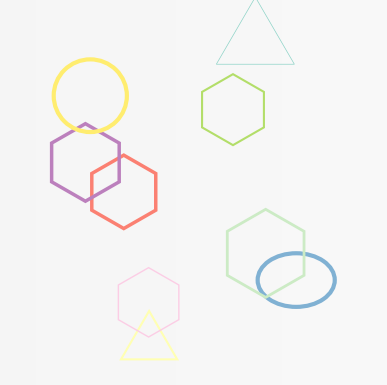[{"shape": "triangle", "thickness": 0.5, "radius": 0.58, "center": [0.659, 0.891]}, {"shape": "triangle", "thickness": 1.5, "radius": 0.42, "center": [0.385, 0.108]}, {"shape": "hexagon", "thickness": 2.5, "radius": 0.48, "center": [0.319, 0.502]}, {"shape": "oval", "thickness": 3, "radius": 0.5, "center": [0.764, 0.273]}, {"shape": "hexagon", "thickness": 1.5, "radius": 0.46, "center": [0.601, 0.715]}, {"shape": "hexagon", "thickness": 1, "radius": 0.45, "center": [0.384, 0.215]}, {"shape": "hexagon", "thickness": 2.5, "radius": 0.5, "center": [0.22, 0.578]}, {"shape": "hexagon", "thickness": 2, "radius": 0.57, "center": [0.686, 0.342]}, {"shape": "circle", "thickness": 3, "radius": 0.47, "center": [0.233, 0.751]}]